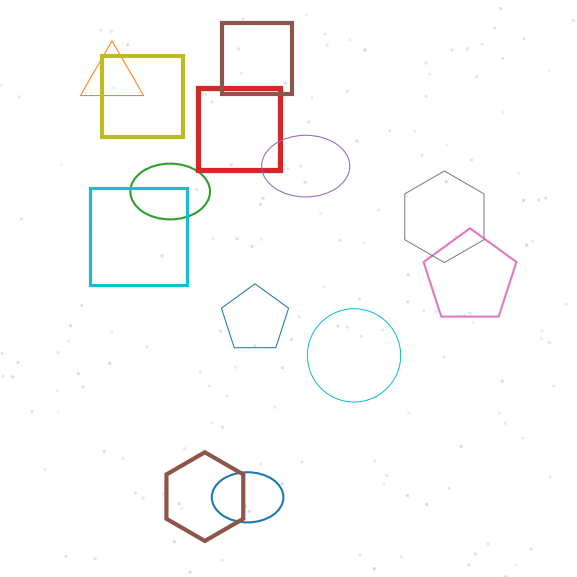[{"shape": "oval", "thickness": 1, "radius": 0.31, "center": [0.429, 0.138]}, {"shape": "pentagon", "thickness": 0.5, "radius": 0.31, "center": [0.442, 0.447]}, {"shape": "triangle", "thickness": 0.5, "radius": 0.32, "center": [0.194, 0.865]}, {"shape": "oval", "thickness": 1, "radius": 0.34, "center": [0.295, 0.668]}, {"shape": "square", "thickness": 2.5, "radius": 0.35, "center": [0.414, 0.776]}, {"shape": "oval", "thickness": 0.5, "radius": 0.38, "center": [0.529, 0.712]}, {"shape": "hexagon", "thickness": 2, "radius": 0.38, "center": [0.355, 0.139]}, {"shape": "square", "thickness": 2, "radius": 0.31, "center": [0.445, 0.898]}, {"shape": "pentagon", "thickness": 1, "radius": 0.42, "center": [0.814, 0.519]}, {"shape": "hexagon", "thickness": 0.5, "radius": 0.4, "center": [0.77, 0.624]}, {"shape": "square", "thickness": 2, "radius": 0.35, "center": [0.247, 0.832]}, {"shape": "square", "thickness": 1.5, "radius": 0.42, "center": [0.24, 0.59]}, {"shape": "circle", "thickness": 0.5, "radius": 0.4, "center": [0.613, 0.384]}]